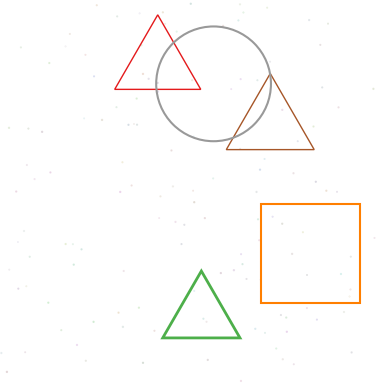[{"shape": "triangle", "thickness": 1, "radius": 0.65, "center": [0.41, 0.832]}, {"shape": "triangle", "thickness": 2, "radius": 0.58, "center": [0.523, 0.18]}, {"shape": "square", "thickness": 1.5, "radius": 0.64, "center": [0.806, 0.342]}, {"shape": "triangle", "thickness": 1, "radius": 0.66, "center": [0.702, 0.677]}, {"shape": "circle", "thickness": 1.5, "radius": 0.75, "center": [0.555, 0.782]}]